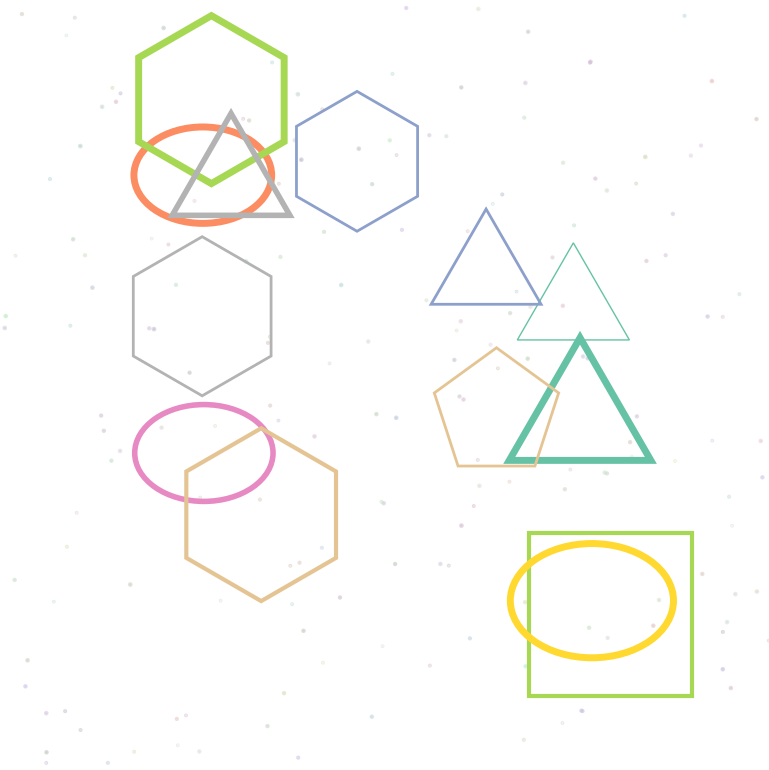[{"shape": "triangle", "thickness": 2.5, "radius": 0.53, "center": [0.753, 0.455]}, {"shape": "triangle", "thickness": 0.5, "radius": 0.42, "center": [0.745, 0.601]}, {"shape": "oval", "thickness": 2.5, "radius": 0.45, "center": [0.263, 0.773]}, {"shape": "hexagon", "thickness": 1, "radius": 0.45, "center": [0.464, 0.79]}, {"shape": "triangle", "thickness": 1, "radius": 0.41, "center": [0.631, 0.646]}, {"shape": "oval", "thickness": 2, "radius": 0.45, "center": [0.265, 0.412]}, {"shape": "square", "thickness": 1.5, "radius": 0.53, "center": [0.793, 0.202]}, {"shape": "hexagon", "thickness": 2.5, "radius": 0.55, "center": [0.275, 0.871]}, {"shape": "oval", "thickness": 2.5, "radius": 0.53, "center": [0.769, 0.22]}, {"shape": "hexagon", "thickness": 1.5, "radius": 0.56, "center": [0.339, 0.332]}, {"shape": "pentagon", "thickness": 1, "radius": 0.42, "center": [0.645, 0.463]}, {"shape": "hexagon", "thickness": 1, "radius": 0.52, "center": [0.263, 0.589]}, {"shape": "triangle", "thickness": 2, "radius": 0.44, "center": [0.3, 0.764]}]